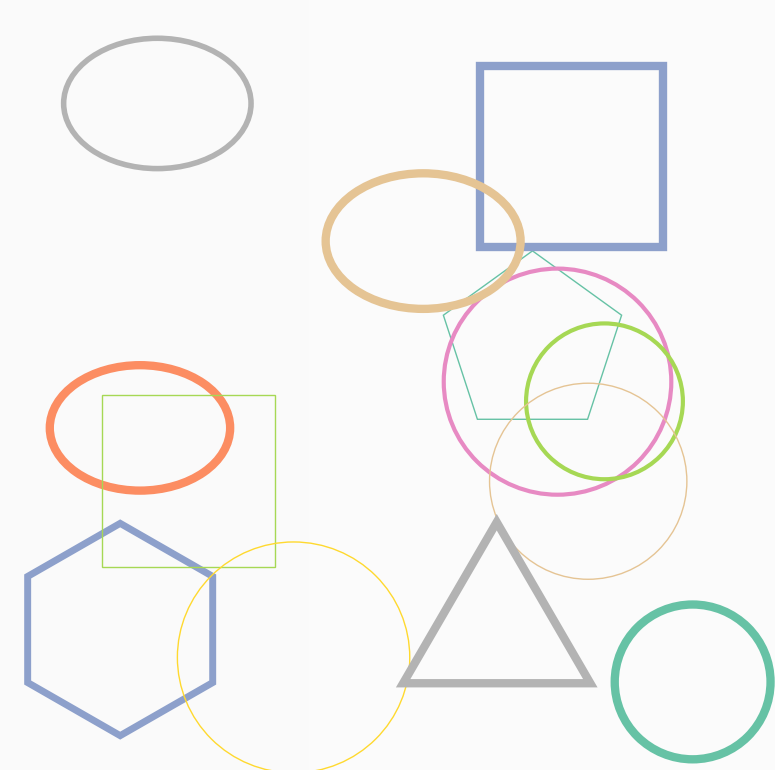[{"shape": "pentagon", "thickness": 0.5, "radius": 0.6, "center": [0.687, 0.553]}, {"shape": "circle", "thickness": 3, "radius": 0.5, "center": [0.894, 0.114]}, {"shape": "oval", "thickness": 3, "radius": 0.58, "center": [0.181, 0.444]}, {"shape": "square", "thickness": 3, "radius": 0.59, "center": [0.738, 0.797]}, {"shape": "hexagon", "thickness": 2.5, "radius": 0.69, "center": [0.155, 0.182]}, {"shape": "circle", "thickness": 1.5, "radius": 0.73, "center": [0.719, 0.504]}, {"shape": "square", "thickness": 0.5, "radius": 0.56, "center": [0.243, 0.376]}, {"shape": "circle", "thickness": 1.5, "radius": 0.51, "center": [0.78, 0.479]}, {"shape": "circle", "thickness": 0.5, "radius": 0.75, "center": [0.379, 0.146]}, {"shape": "circle", "thickness": 0.5, "radius": 0.64, "center": [0.759, 0.375]}, {"shape": "oval", "thickness": 3, "radius": 0.63, "center": [0.546, 0.687]}, {"shape": "triangle", "thickness": 3, "radius": 0.7, "center": [0.641, 0.182]}, {"shape": "oval", "thickness": 2, "radius": 0.6, "center": [0.203, 0.866]}]